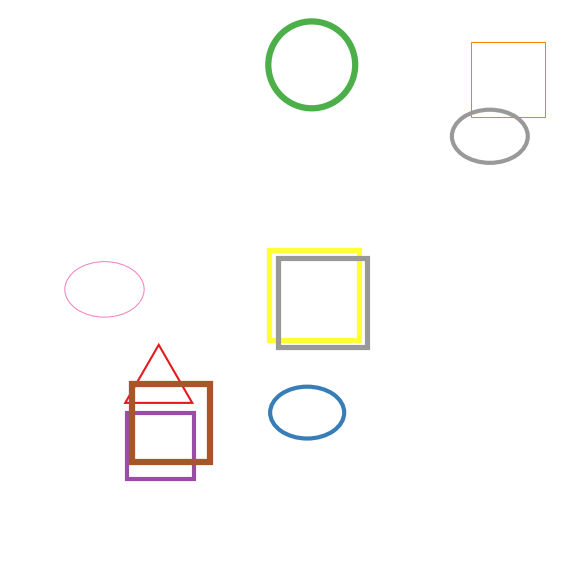[{"shape": "triangle", "thickness": 1, "radius": 0.34, "center": [0.275, 0.335]}, {"shape": "oval", "thickness": 2, "radius": 0.32, "center": [0.532, 0.285]}, {"shape": "circle", "thickness": 3, "radius": 0.38, "center": [0.54, 0.887]}, {"shape": "square", "thickness": 2, "radius": 0.29, "center": [0.278, 0.226]}, {"shape": "square", "thickness": 0.5, "radius": 0.32, "center": [0.88, 0.861]}, {"shape": "square", "thickness": 2.5, "radius": 0.39, "center": [0.544, 0.488]}, {"shape": "square", "thickness": 3, "radius": 0.34, "center": [0.296, 0.267]}, {"shape": "oval", "thickness": 0.5, "radius": 0.34, "center": [0.181, 0.498]}, {"shape": "oval", "thickness": 2, "radius": 0.33, "center": [0.848, 0.763]}, {"shape": "square", "thickness": 2.5, "radius": 0.38, "center": [0.558, 0.475]}]